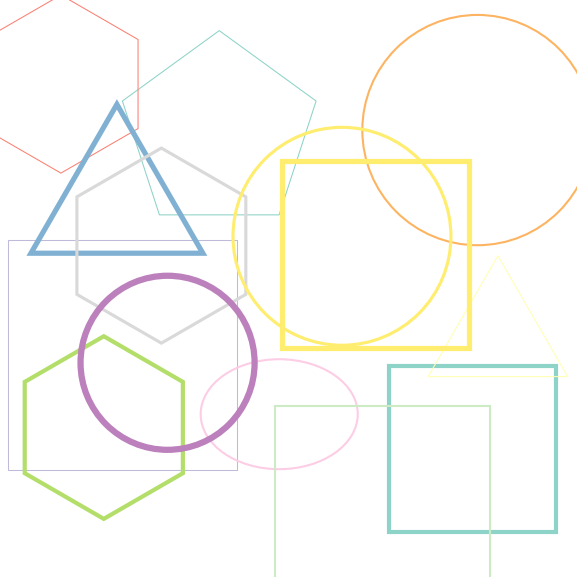[{"shape": "pentagon", "thickness": 0.5, "radius": 0.88, "center": [0.38, 0.77]}, {"shape": "square", "thickness": 2, "radius": 0.72, "center": [0.818, 0.222]}, {"shape": "triangle", "thickness": 0.5, "radius": 0.7, "center": [0.862, 0.417]}, {"shape": "square", "thickness": 0.5, "radius": 0.99, "center": [0.212, 0.385]}, {"shape": "hexagon", "thickness": 0.5, "radius": 0.77, "center": [0.105, 0.854]}, {"shape": "triangle", "thickness": 2.5, "radius": 0.86, "center": [0.202, 0.647]}, {"shape": "circle", "thickness": 1, "radius": 1.0, "center": [0.827, 0.774]}, {"shape": "hexagon", "thickness": 2, "radius": 0.79, "center": [0.18, 0.259]}, {"shape": "oval", "thickness": 1, "radius": 0.68, "center": [0.483, 0.282]}, {"shape": "hexagon", "thickness": 1.5, "radius": 0.84, "center": [0.279, 0.574]}, {"shape": "circle", "thickness": 3, "radius": 0.75, "center": [0.29, 0.371]}, {"shape": "square", "thickness": 1, "radius": 0.93, "center": [0.662, 0.109]}, {"shape": "circle", "thickness": 1.5, "radius": 0.94, "center": [0.592, 0.59]}, {"shape": "square", "thickness": 2.5, "radius": 0.81, "center": [0.65, 0.559]}]